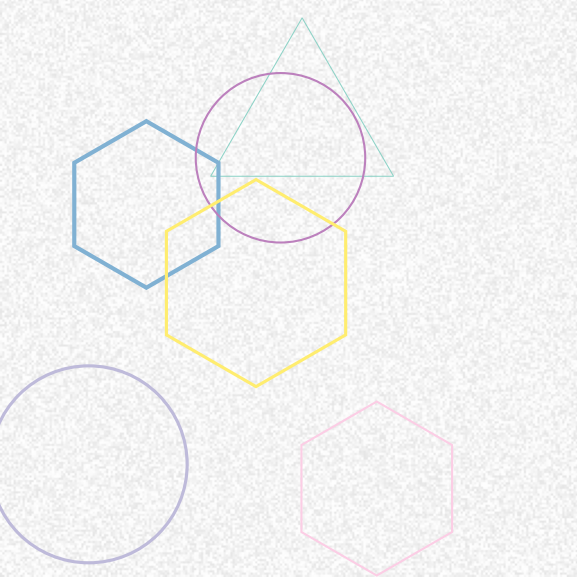[{"shape": "triangle", "thickness": 0.5, "radius": 0.91, "center": [0.523, 0.785]}, {"shape": "circle", "thickness": 1.5, "radius": 0.85, "center": [0.154, 0.195]}, {"shape": "hexagon", "thickness": 2, "radius": 0.72, "center": [0.253, 0.645]}, {"shape": "hexagon", "thickness": 1, "radius": 0.75, "center": [0.652, 0.153]}, {"shape": "circle", "thickness": 1, "radius": 0.73, "center": [0.486, 0.726]}, {"shape": "hexagon", "thickness": 1.5, "radius": 0.9, "center": [0.443, 0.509]}]